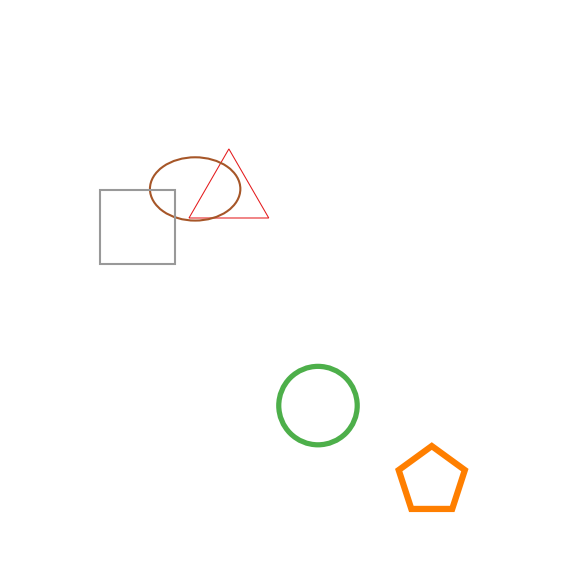[{"shape": "triangle", "thickness": 0.5, "radius": 0.4, "center": [0.396, 0.662]}, {"shape": "circle", "thickness": 2.5, "radius": 0.34, "center": [0.551, 0.297]}, {"shape": "pentagon", "thickness": 3, "radius": 0.3, "center": [0.748, 0.167]}, {"shape": "oval", "thickness": 1, "radius": 0.39, "center": [0.338, 0.672]}, {"shape": "square", "thickness": 1, "radius": 0.32, "center": [0.238, 0.606]}]